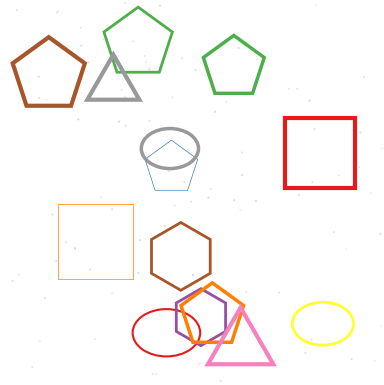[{"shape": "oval", "thickness": 1.5, "radius": 0.44, "center": [0.432, 0.136]}, {"shape": "square", "thickness": 3, "radius": 0.45, "center": [0.831, 0.603]}, {"shape": "pentagon", "thickness": 0.5, "radius": 0.36, "center": [0.445, 0.564]}, {"shape": "pentagon", "thickness": 2, "radius": 0.47, "center": [0.359, 0.888]}, {"shape": "pentagon", "thickness": 2.5, "radius": 0.42, "center": [0.607, 0.825]}, {"shape": "hexagon", "thickness": 2, "radius": 0.37, "center": [0.522, 0.176]}, {"shape": "pentagon", "thickness": 2.5, "radius": 0.43, "center": [0.551, 0.18]}, {"shape": "square", "thickness": 0.5, "radius": 0.49, "center": [0.249, 0.373]}, {"shape": "oval", "thickness": 2, "radius": 0.4, "center": [0.839, 0.159]}, {"shape": "pentagon", "thickness": 3, "radius": 0.49, "center": [0.127, 0.805]}, {"shape": "hexagon", "thickness": 2, "radius": 0.44, "center": [0.47, 0.334]}, {"shape": "triangle", "thickness": 3, "radius": 0.49, "center": [0.625, 0.103]}, {"shape": "oval", "thickness": 2.5, "radius": 0.37, "center": [0.441, 0.614]}, {"shape": "triangle", "thickness": 3, "radius": 0.39, "center": [0.294, 0.78]}]